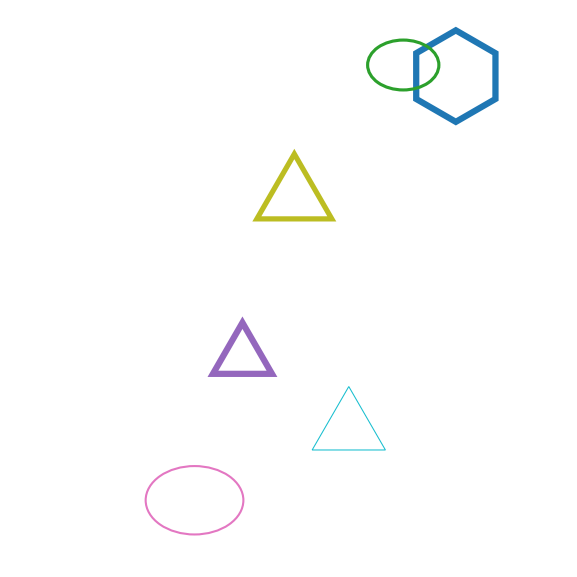[{"shape": "hexagon", "thickness": 3, "radius": 0.4, "center": [0.789, 0.867]}, {"shape": "oval", "thickness": 1.5, "radius": 0.31, "center": [0.698, 0.887]}, {"shape": "triangle", "thickness": 3, "radius": 0.3, "center": [0.42, 0.381]}, {"shape": "oval", "thickness": 1, "radius": 0.42, "center": [0.337, 0.133]}, {"shape": "triangle", "thickness": 2.5, "radius": 0.37, "center": [0.51, 0.658]}, {"shape": "triangle", "thickness": 0.5, "radius": 0.37, "center": [0.604, 0.257]}]